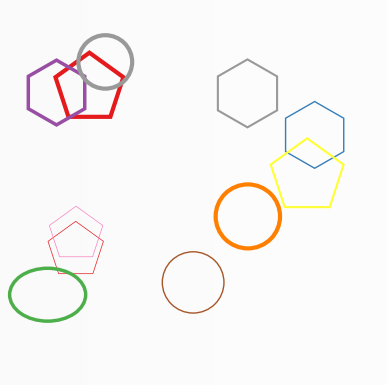[{"shape": "pentagon", "thickness": 0.5, "radius": 0.38, "center": [0.195, 0.35]}, {"shape": "pentagon", "thickness": 3, "radius": 0.46, "center": [0.231, 0.771]}, {"shape": "hexagon", "thickness": 1, "radius": 0.43, "center": [0.812, 0.65]}, {"shape": "oval", "thickness": 2.5, "radius": 0.49, "center": [0.123, 0.235]}, {"shape": "hexagon", "thickness": 2.5, "radius": 0.42, "center": [0.146, 0.76]}, {"shape": "circle", "thickness": 3, "radius": 0.42, "center": [0.64, 0.438]}, {"shape": "pentagon", "thickness": 1.5, "radius": 0.49, "center": [0.793, 0.542]}, {"shape": "circle", "thickness": 1, "radius": 0.4, "center": [0.498, 0.266]}, {"shape": "pentagon", "thickness": 0.5, "radius": 0.36, "center": [0.196, 0.392]}, {"shape": "circle", "thickness": 3, "radius": 0.35, "center": [0.272, 0.839]}, {"shape": "hexagon", "thickness": 1.5, "radius": 0.44, "center": [0.639, 0.757]}]